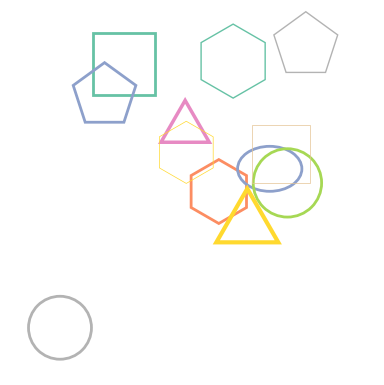[{"shape": "square", "thickness": 2, "radius": 0.4, "center": [0.322, 0.834]}, {"shape": "hexagon", "thickness": 1, "radius": 0.48, "center": [0.606, 0.841]}, {"shape": "hexagon", "thickness": 2, "radius": 0.42, "center": [0.568, 0.503]}, {"shape": "pentagon", "thickness": 2, "radius": 0.43, "center": [0.272, 0.752]}, {"shape": "oval", "thickness": 2, "radius": 0.42, "center": [0.701, 0.562]}, {"shape": "triangle", "thickness": 2.5, "radius": 0.36, "center": [0.481, 0.667]}, {"shape": "circle", "thickness": 2, "radius": 0.44, "center": [0.747, 0.525]}, {"shape": "hexagon", "thickness": 0.5, "radius": 0.4, "center": [0.484, 0.604]}, {"shape": "triangle", "thickness": 3, "radius": 0.46, "center": [0.642, 0.417]}, {"shape": "square", "thickness": 0.5, "radius": 0.38, "center": [0.729, 0.599]}, {"shape": "circle", "thickness": 2, "radius": 0.41, "center": [0.156, 0.149]}, {"shape": "pentagon", "thickness": 1, "radius": 0.44, "center": [0.794, 0.882]}]